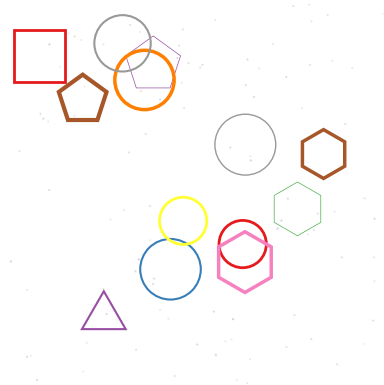[{"shape": "square", "thickness": 2, "radius": 0.33, "center": [0.103, 0.854]}, {"shape": "circle", "thickness": 2, "radius": 0.31, "center": [0.63, 0.366]}, {"shape": "circle", "thickness": 1.5, "radius": 0.39, "center": [0.443, 0.301]}, {"shape": "hexagon", "thickness": 0.5, "radius": 0.35, "center": [0.773, 0.457]}, {"shape": "pentagon", "thickness": 0.5, "radius": 0.37, "center": [0.398, 0.832]}, {"shape": "triangle", "thickness": 1.5, "radius": 0.33, "center": [0.27, 0.178]}, {"shape": "circle", "thickness": 2.5, "radius": 0.39, "center": [0.375, 0.792]}, {"shape": "circle", "thickness": 2, "radius": 0.31, "center": [0.476, 0.426]}, {"shape": "hexagon", "thickness": 2.5, "radius": 0.32, "center": [0.84, 0.6]}, {"shape": "pentagon", "thickness": 3, "radius": 0.33, "center": [0.215, 0.741]}, {"shape": "hexagon", "thickness": 2.5, "radius": 0.39, "center": [0.636, 0.319]}, {"shape": "circle", "thickness": 1, "radius": 0.4, "center": [0.637, 0.624]}, {"shape": "circle", "thickness": 1.5, "radius": 0.37, "center": [0.318, 0.887]}]